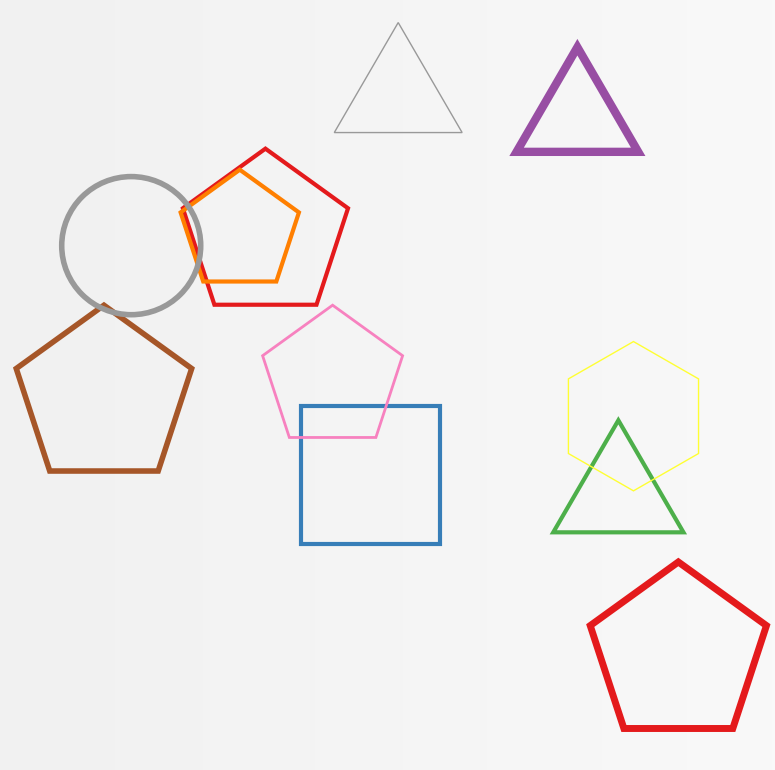[{"shape": "pentagon", "thickness": 1.5, "radius": 0.56, "center": [0.343, 0.695]}, {"shape": "pentagon", "thickness": 2.5, "radius": 0.6, "center": [0.875, 0.151]}, {"shape": "square", "thickness": 1.5, "radius": 0.45, "center": [0.478, 0.383]}, {"shape": "triangle", "thickness": 1.5, "radius": 0.48, "center": [0.798, 0.357]}, {"shape": "triangle", "thickness": 3, "radius": 0.45, "center": [0.745, 0.848]}, {"shape": "pentagon", "thickness": 1.5, "radius": 0.4, "center": [0.309, 0.699]}, {"shape": "hexagon", "thickness": 0.5, "radius": 0.48, "center": [0.817, 0.459]}, {"shape": "pentagon", "thickness": 2, "radius": 0.6, "center": [0.134, 0.485]}, {"shape": "pentagon", "thickness": 1, "radius": 0.47, "center": [0.429, 0.509]}, {"shape": "circle", "thickness": 2, "radius": 0.45, "center": [0.169, 0.681]}, {"shape": "triangle", "thickness": 0.5, "radius": 0.48, "center": [0.514, 0.875]}]